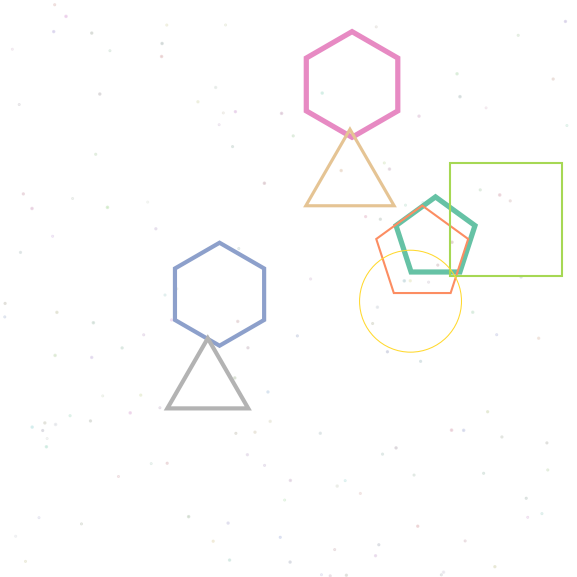[{"shape": "pentagon", "thickness": 2.5, "radius": 0.36, "center": [0.754, 0.586]}, {"shape": "pentagon", "thickness": 1, "radius": 0.42, "center": [0.731, 0.559]}, {"shape": "hexagon", "thickness": 2, "radius": 0.45, "center": [0.38, 0.49]}, {"shape": "hexagon", "thickness": 2.5, "radius": 0.46, "center": [0.61, 0.853]}, {"shape": "square", "thickness": 1, "radius": 0.49, "center": [0.876, 0.619]}, {"shape": "circle", "thickness": 0.5, "radius": 0.44, "center": [0.711, 0.478]}, {"shape": "triangle", "thickness": 1.5, "radius": 0.44, "center": [0.606, 0.687]}, {"shape": "triangle", "thickness": 2, "radius": 0.4, "center": [0.36, 0.332]}]